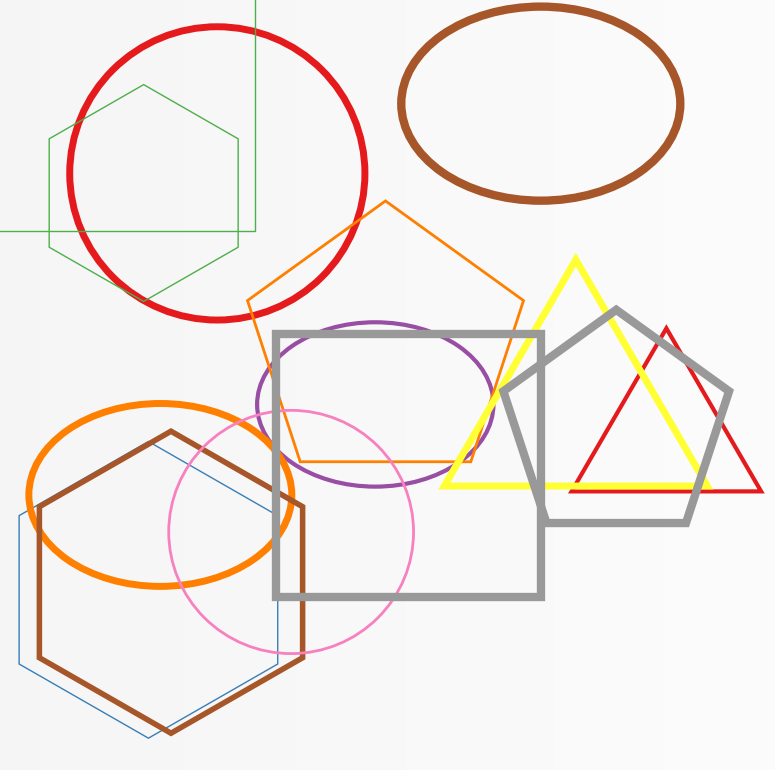[{"shape": "triangle", "thickness": 1.5, "radius": 0.71, "center": [0.86, 0.432]}, {"shape": "circle", "thickness": 2.5, "radius": 0.95, "center": [0.28, 0.775]}, {"shape": "hexagon", "thickness": 0.5, "radius": 0.96, "center": [0.192, 0.234]}, {"shape": "square", "thickness": 0.5, "radius": 0.99, "center": [0.132, 0.898]}, {"shape": "hexagon", "thickness": 0.5, "radius": 0.7, "center": [0.185, 0.749]}, {"shape": "oval", "thickness": 1.5, "radius": 0.76, "center": [0.484, 0.475]}, {"shape": "pentagon", "thickness": 1, "radius": 0.94, "center": [0.497, 0.552]}, {"shape": "oval", "thickness": 2.5, "radius": 0.85, "center": [0.207, 0.357]}, {"shape": "triangle", "thickness": 2.5, "radius": 0.98, "center": [0.743, 0.467]}, {"shape": "oval", "thickness": 3, "radius": 0.9, "center": [0.698, 0.865]}, {"shape": "hexagon", "thickness": 2, "radius": 0.98, "center": [0.221, 0.244]}, {"shape": "circle", "thickness": 1, "radius": 0.79, "center": [0.376, 0.309]}, {"shape": "square", "thickness": 3, "radius": 0.85, "center": [0.527, 0.396]}, {"shape": "pentagon", "thickness": 3, "radius": 0.77, "center": [0.795, 0.445]}]